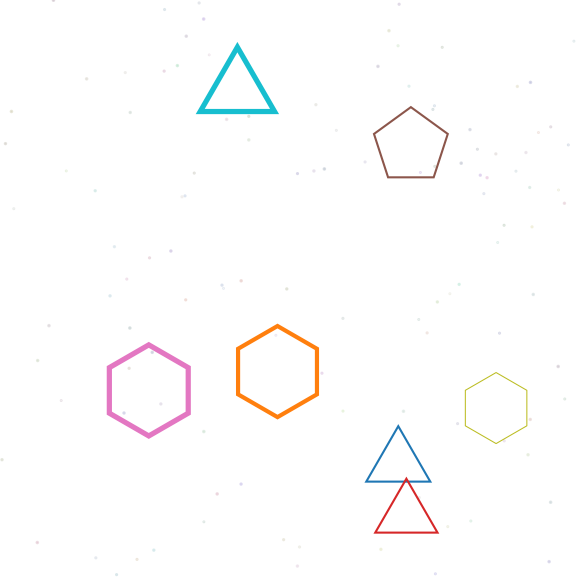[{"shape": "triangle", "thickness": 1, "radius": 0.32, "center": [0.69, 0.197]}, {"shape": "hexagon", "thickness": 2, "radius": 0.39, "center": [0.481, 0.356]}, {"shape": "triangle", "thickness": 1, "radius": 0.31, "center": [0.704, 0.108]}, {"shape": "pentagon", "thickness": 1, "radius": 0.34, "center": [0.711, 0.746]}, {"shape": "hexagon", "thickness": 2.5, "radius": 0.39, "center": [0.258, 0.323]}, {"shape": "hexagon", "thickness": 0.5, "radius": 0.31, "center": [0.859, 0.293]}, {"shape": "triangle", "thickness": 2.5, "radius": 0.37, "center": [0.411, 0.843]}]